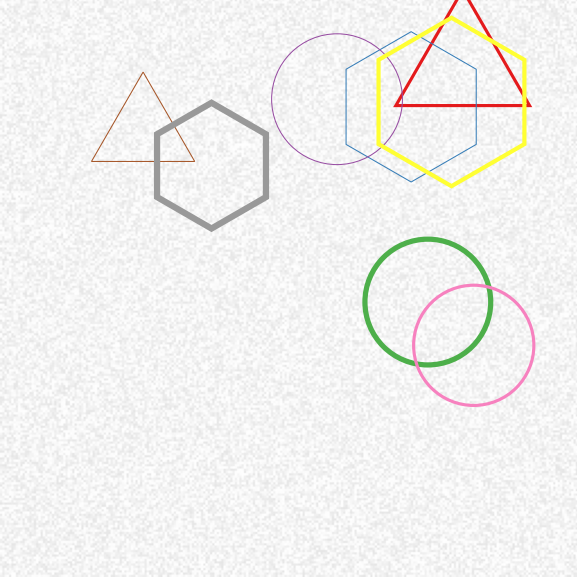[{"shape": "triangle", "thickness": 1.5, "radius": 0.67, "center": [0.801, 0.883]}, {"shape": "hexagon", "thickness": 0.5, "radius": 0.65, "center": [0.712, 0.814]}, {"shape": "circle", "thickness": 2.5, "radius": 0.54, "center": [0.741, 0.476]}, {"shape": "circle", "thickness": 0.5, "radius": 0.57, "center": [0.584, 0.827]}, {"shape": "hexagon", "thickness": 2, "radius": 0.73, "center": [0.782, 0.823]}, {"shape": "triangle", "thickness": 0.5, "radius": 0.52, "center": [0.248, 0.771]}, {"shape": "circle", "thickness": 1.5, "radius": 0.52, "center": [0.82, 0.401]}, {"shape": "hexagon", "thickness": 3, "radius": 0.54, "center": [0.366, 0.712]}]